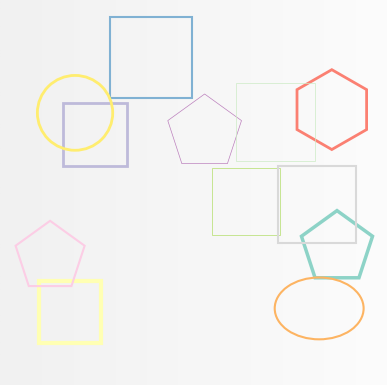[{"shape": "pentagon", "thickness": 2.5, "radius": 0.48, "center": [0.87, 0.357]}, {"shape": "square", "thickness": 3, "radius": 0.4, "center": [0.18, 0.189]}, {"shape": "square", "thickness": 2, "radius": 0.41, "center": [0.245, 0.651]}, {"shape": "hexagon", "thickness": 2, "radius": 0.52, "center": [0.856, 0.715]}, {"shape": "square", "thickness": 1.5, "radius": 0.53, "center": [0.389, 0.851]}, {"shape": "oval", "thickness": 1.5, "radius": 0.57, "center": [0.824, 0.199]}, {"shape": "square", "thickness": 0.5, "radius": 0.44, "center": [0.634, 0.477]}, {"shape": "pentagon", "thickness": 1.5, "radius": 0.47, "center": [0.129, 0.333]}, {"shape": "square", "thickness": 1.5, "radius": 0.5, "center": [0.818, 0.469]}, {"shape": "pentagon", "thickness": 0.5, "radius": 0.5, "center": [0.528, 0.656]}, {"shape": "square", "thickness": 0.5, "radius": 0.5, "center": [0.711, 0.683]}, {"shape": "circle", "thickness": 2, "radius": 0.49, "center": [0.194, 0.707]}]